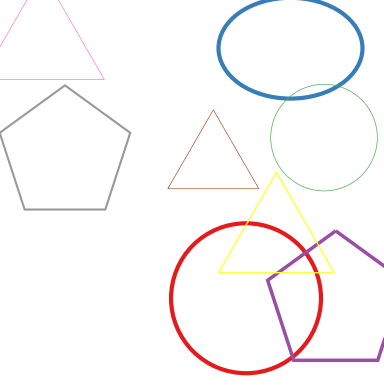[{"shape": "circle", "thickness": 3, "radius": 0.97, "center": [0.639, 0.225]}, {"shape": "oval", "thickness": 3, "radius": 0.93, "center": [0.755, 0.875]}, {"shape": "circle", "thickness": 0.5, "radius": 0.69, "center": [0.842, 0.643]}, {"shape": "pentagon", "thickness": 2.5, "radius": 0.93, "center": [0.872, 0.215]}, {"shape": "triangle", "thickness": 1, "radius": 0.87, "center": [0.718, 0.378]}, {"shape": "triangle", "thickness": 0.5, "radius": 0.68, "center": [0.554, 0.578]}, {"shape": "triangle", "thickness": 0.5, "radius": 0.93, "center": [0.111, 0.886]}, {"shape": "pentagon", "thickness": 1.5, "radius": 0.89, "center": [0.169, 0.6]}]